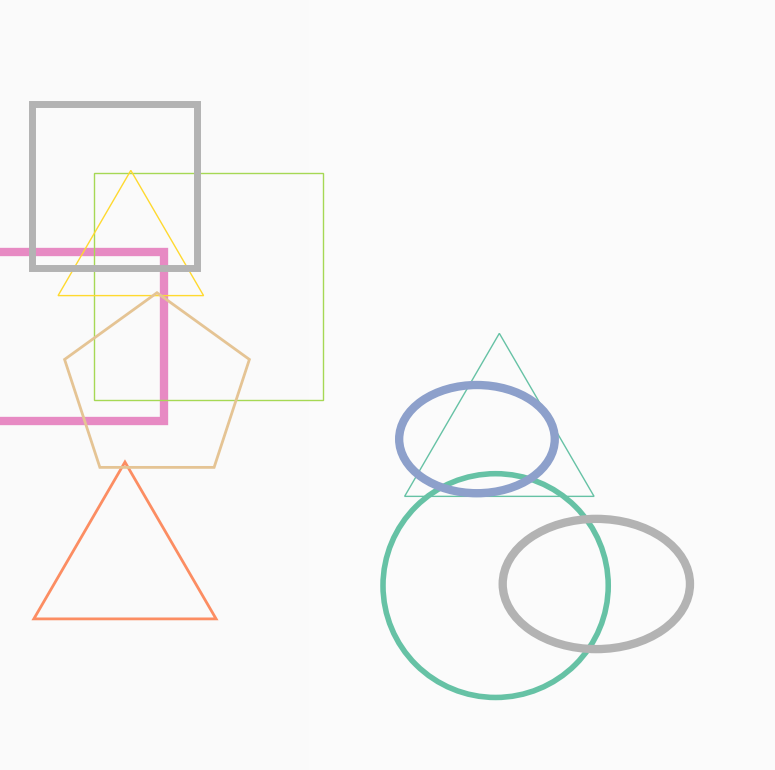[{"shape": "triangle", "thickness": 0.5, "radius": 0.71, "center": [0.644, 0.426]}, {"shape": "circle", "thickness": 2, "radius": 0.73, "center": [0.64, 0.24]}, {"shape": "triangle", "thickness": 1, "radius": 0.68, "center": [0.161, 0.264]}, {"shape": "oval", "thickness": 3, "radius": 0.5, "center": [0.615, 0.43]}, {"shape": "square", "thickness": 3, "radius": 0.55, "center": [0.102, 0.563]}, {"shape": "square", "thickness": 0.5, "radius": 0.74, "center": [0.269, 0.628]}, {"shape": "triangle", "thickness": 0.5, "radius": 0.54, "center": [0.169, 0.67]}, {"shape": "pentagon", "thickness": 1, "radius": 0.63, "center": [0.203, 0.494]}, {"shape": "oval", "thickness": 3, "radius": 0.6, "center": [0.769, 0.242]}, {"shape": "square", "thickness": 2.5, "radius": 0.53, "center": [0.148, 0.759]}]